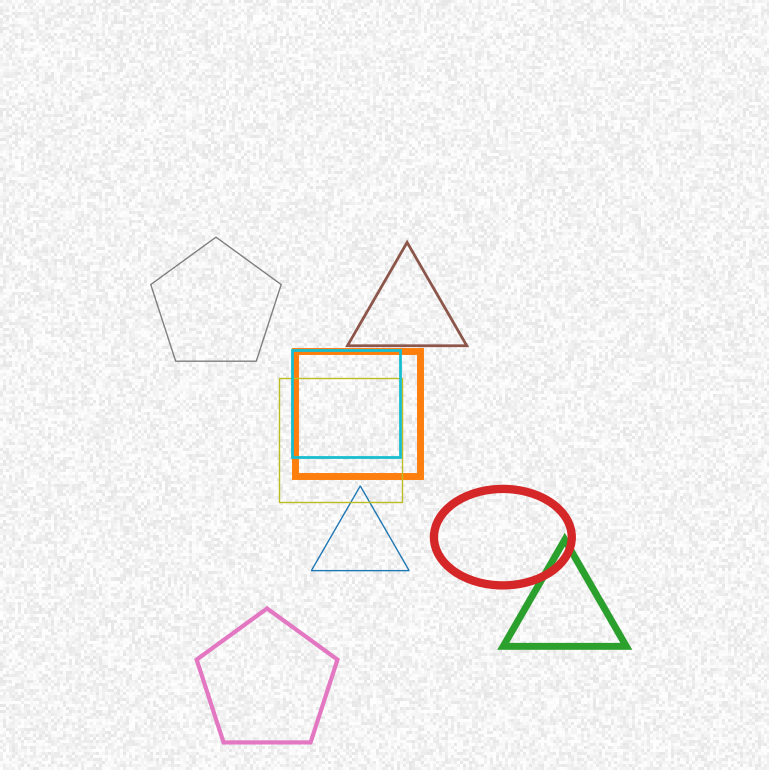[{"shape": "triangle", "thickness": 0.5, "radius": 0.37, "center": [0.468, 0.296]}, {"shape": "square", "thickness": 2.5, "radius": 0.41, "center": [0.464, 0.463]}, {"shape": "triangle", "thickness": 2.5, "radius": 0.46, "center": [0.733, 0.207]}, {"shape": "oval", "thickness": 3, "radius": 0.45, "center": [0.653, 0.302]}, {"shape": "triangle", "thickness": 1, "radius": 0.45, "center": [0.529, 0.596]}, {"shape": "pentagon", "thickness": 1.5, "radius": 0.48, "center": [0.347, 0.114]}, {"shape": "pentagon", "thickness": 0.5, "radius": 0.45, "center": [0.28, 0.603]}, {"shape": "square", "thickness": 0.5, "radius": 0.4, "center": [0.442, 0.429]}, {"shape": "square", "thickness": 1, "radius": 0.35, "center": [0.449, 0.476]}]